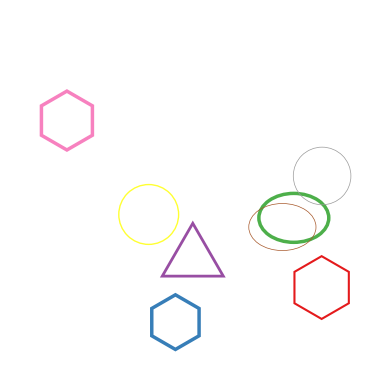[{"shape": "hexagon", "thickness": 1.5, "radius": 0.41, "center": [0.835, 0.253]}, {"shape": "hexagon", "thickness": 2.5, "radius": 0.35, "center": [0.456, 0.163]}, {"shape": "oval", "thickness": 2.5, "radius": 0.45, "center": [0.763, 0.434]}, {"shape": "triangle", "thickness": 2, "radius": 0.46, "center": [0.501, 0.329]}, {"shape": "circle", "thickness": 1, "radius": 0.39, "center": [0.386, 0.443]}, {"shape": "oval", "thickness": 0.5, "radius": 0.44, "center": [0.733, 0.41]}, {"shape": "hexagon", "thickness": 2.5, "radius": 0.38, "center": [0.174, 0.687]}, {"shape": "circle", "thickness": 0.5, "radius": 0.37, "center": [0.837, 0.543]}]